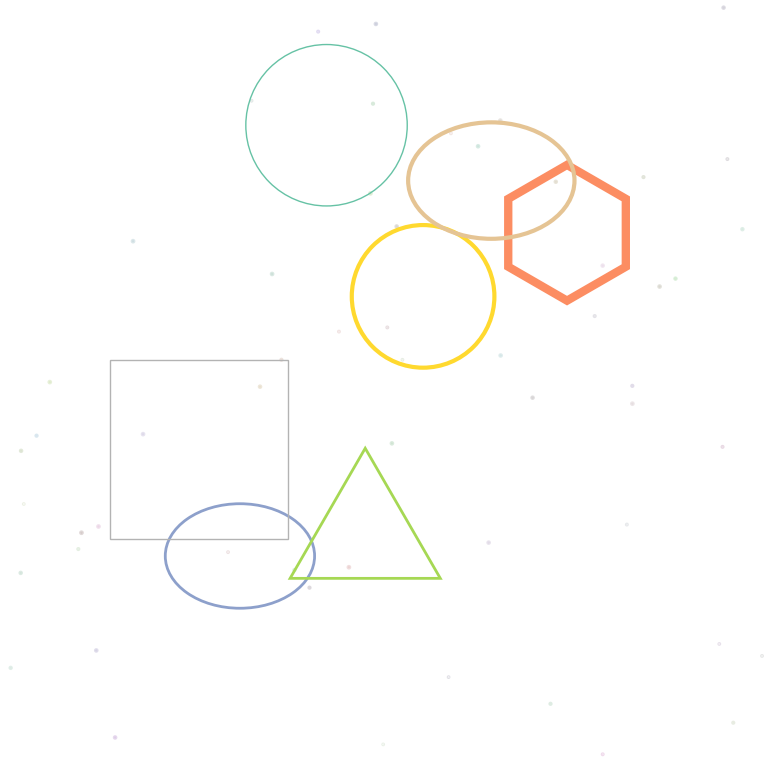[{"shape": "circle", "thickness": 0.5, "radius": 0.52, "center": [0.424, 0.837]}, {"shape": "hexagon", "thickness": 3, "radius": 0.44, "center": [0.736, 0.698]}, {"shape": "oval", "thickness": 1, "radius": 0.48, "center": [0.312, 0.278]}, {"shape": "triangle", "thickness": 1, "radius": 0.56, "center": [0.474, 0.305]}, {"shape": "circle", "thickness": 1.5, "radius": 0.46, "center": [0.549, 0.615]}, {"shape": "oval", "thickness": 1.5, "radius": 0.54, "center": [0.638, 0.765]}, {"shape": "square", "thickness": 0.5, "radius": 0.58, "center": [0.258, 0.417]}]